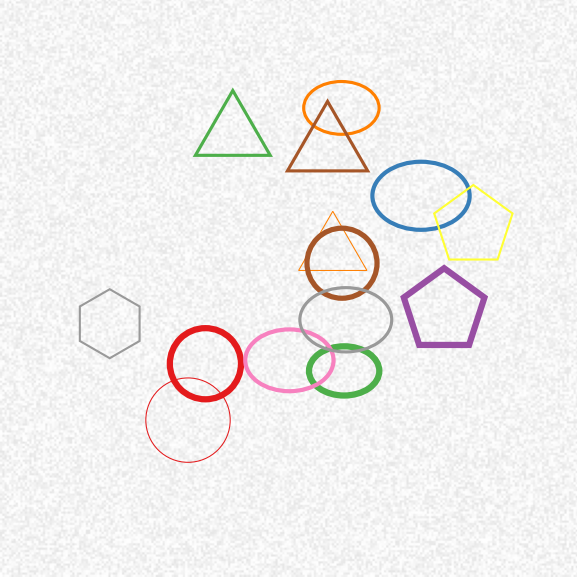[{"shape": "circle", "thickness": 3, "radius": 0.31, "center": [0.356, 0.369]}, {"shape": "circle", "thickness": 0.5, "radius": 0.37, "center": [0.326, 0.272]}, {"shape": "oval", "thickness": 2, "radius": 0.42, "center": [0.729, 0.66]}, {"shape": "oval", "thickness": 3, "radius": 0.3, "center": [0.596, 0.357]}, {"shape": "triangle", "thickness": 1.5, "radius": 0.37, "center": [0.403, 0.768]}, {"shape": "pentagon", "thickness": 3, "radius": 0.37, "center": [0.769, 0.461]}, {"shape": "triangle", "thickness": 0.5, "radius": 0.34, "center": [0.576, 0.565]}, {"shape": "oval", "thickness": 1.5, "radius": 0.33, "center": [0.591, 0.812]}, {"shape": "pentagon", "thickness": 1, "radius": 0.36, "center": [0.82, 0.607]}, {"shape": "triangle", "thickness": 1.5, "radius": 0.4, "center": [0.567, 0.743]}, {"shape": "circle", "thickness": 2.5, "radius": 0.3, "center": [0.592, 0.543]}, {"shape": "oval", "thickness": 2, "radius": 0.38, "center": [0.501, 0.375]}, {"shape": "oval", "thickness": 1.5, "radius": 0.4, "center": [0.599, 0.445]}, {"shape": "hexagon", "thickness": 1, "radius": 0.3, "center": [0.19, 0.439]}]